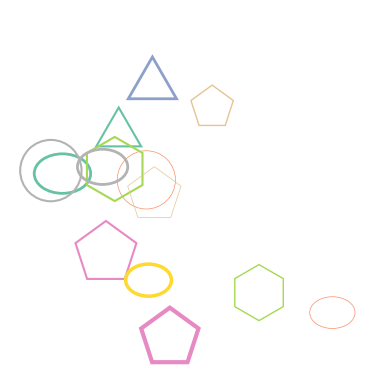[{"shape": "triangle", "thickness": 1.5, "radius": 0.34, "center": [0.308, 0.653]}, {"shape": "oval", "thickness": 2, "radius": 0.37, "center": [0.162, 0.549]}, {"shape": "circle", "thickness": 0.5, "radius": 0.38, "center": [0.38, 0.533]}, {"shape": "oval", "thickness": 0.5, "radius": 0.29, "center": [0.863, 0.188]}, {"shape": "triangle", "thickness": 2, "radius": 0.36, "center": [0.396, 0.78]}, {"shape": "pentagon", "thickness": 3, "radius": 0.39, "center": [0.441, 0.123]}, {"shape": "pentagon", "thickness": 1.5, "radius": 0.42, "center": [0.275, 0.343]}, {"shape": "hexagon", "thickness": 1.5, "radius": 0.42, "center": [0.298, 0.561]}, {"shape": "hexagon", "thickness": 1, "radius": 0.36, "center": [0.673, 0.24]}, {"shape": "oval", "thickness": 2.5, "radius": 0.3, "center": [0.386, 0.272]}, {"shape": "pentagon", "thickness": 0.5, "radius": 0.36, "center": [0.401, 0.494]}, {"shape": "pentagon", "thickness": 1, "radius": 0.29, "center": [0.551, 0.721]}, {"shape": "circle", "thickness": 1.5, "radius": 0.4, "center": [0.132, 0.557]}, {"shape": "oval", "thickness": 2, "radius": 0.33, "center": [0.266, 0.567]}]